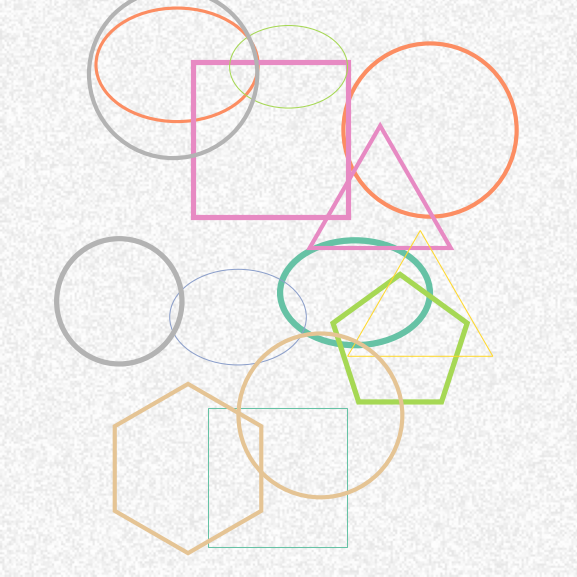[{"shape": "oval", "thickness": 3, "radius": 0.65, "center": [0.615, 0.492]}, {"shape": "square", "thickness": 0.5, "radius": 0.6, "center": [0.48, 0.172]}, {"shape": "oval", "thickness": 1.5, "radius": 0.7, "center": [0.307, 0.887]}, {"shape": "circle", "thickness": 2, "radius": 0.75, "center": [0.745, 0.774]}, {"shape": "oval", "thickness": 0.5, "radius": 0.59, "center": [0.412, 0.45]}, {"shape": "triangle", "thickness": 2, "radius": 0.71, "center": [0.658, 0.64]}, {"shape": "square", "thickness": 2.5, "radius": 0.67, "center": [0.469, 0.758]}, {"shape": "pentagon", "thickness": 2.5, "radius": 0.61, "center": [0.693, 0.402]}, {"shape": "oval", "thickness": 0.5, "radius": 0.51, "center": [0.5, 0.883]}, {"shape": "triangle", "thickness": 0.5, "radius": 0.73, "center": [0.728, 0.455]}, {"shape": "hexagon", "thickness": 2, "radius": 0.73, "center": [0.326, 0.188]}, {"shape": "circle", "thickness": 2, "radius": 0.71, "center": [0.555, 0.28]}, {"shape": "circle", "thickness": 2.5, "radius": 0.54, "center": [0.207, 0.477]}, {"shape": "circle", "thickness": 2, "radius": 0.73, "center": [0.3, 0.871]}]